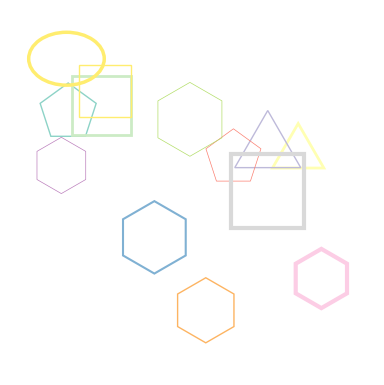[{"shape": "pentagon", "thickness": 1, "radius": 0.38, "center": [0.177, 0.708]}, {"shape": "triangle", "thickness": 2, "radius": 0.39, "center": [0.774, 0.602]}, {"shape": "triangle", "thickness": 1, "radius": 0.49, "center": [0.695, 0.614]}, {"shape": "pentagon", "thickness": 0.5, "radius": 0.38, "center": [0.606, 0.59]}, {"shape": "hexagon", "thickness": 1.5, "radius": 0.47, "center": [0.401, 0.384]}, {"shape": "hexagon", "thickness": 1, "radius": 0.42, "center": [0.534, 0.194]}, {"shape": "hexagon", "thickness": 0.5, "radius": 0.48, "center": [0.493, 0.69]}, {"shape": "hexagon", "thickness": 3, "radius": 0.38, "center": [0.835, 0.277]}, {"shape": "square", "thickness": 3, "radius": 0.48, "center": [0.695, 0.504]}, {"shape": "hexagon", "thickness": 0.5, "radius": 0.37, "center": [0.159, 0.57]}, {"shape": "square", "thickness": 2, "radius": 0.38, "center": [0.264, 0.726]}, {"shape": "oval", "thickness": 2.5, "radius": 0.49, "center": [0.173, 0.847]}, {"shape": "square", "thickness": 1, "radius": 0.34, "center": [0.273, 0.763]}]